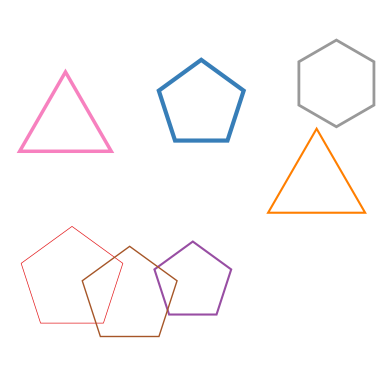[{"shape": "pentagon", "thickness": 0.5, "radius": 0.69, "center": [0.187, 0.273]}, {"shape": "pentagon", "thickness": 3, "radius": 0.58, "center": [0.523, 0.729]}, {"shape": "pentagon", "thickness": 1.5, "radius": 0.52, "center": [0.501, 0.268]}, {"shape": "triangle", "thickness": 1.5, "radius": 0.73, "center": [0.822, 0.52]}, {"shape": "pentagon", "thickness": 1, "radius": 0.65, "center": [0.337, 0.231]}, {"shape": "triangle", "thickness": 2.5, "radius": 0.69, "center": [0.17, 0.676]}, {"shape": "hexagon", "thickness": 2, "radius": 0.56, "center": [0.874, 0.783]}]